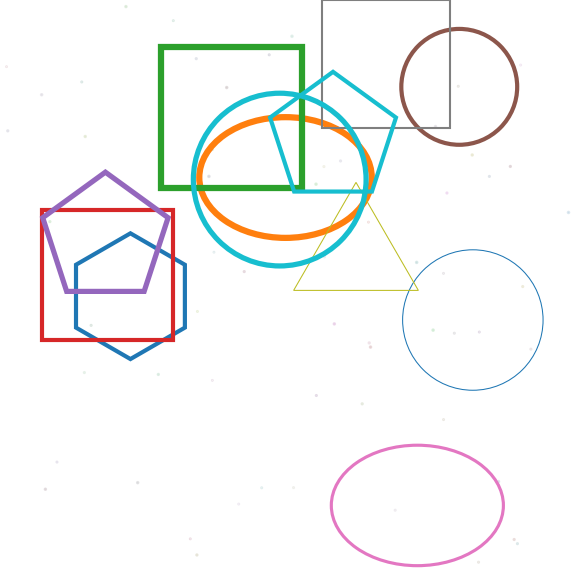[{"shape": "hexagon", "thickness": 2, "radius": 0.54, "center": [0.226, 0.486]}, {"shape": "circle", "thickness": 0.5, "radius": 0.61, "center": [0.819, 0.445]}, {"shape": "oval", "thickness": 3, "radius": 0.75, "center": [0.494, 0.692]}, {"shape": "square", "thickness": 3, "radius": 0.61, "center": [0.401, 0.796]}, {"shape": "square", "thickness": 2, "radius": 0.56, "center": [0.186, 0.523]}, {"shape": "pentagon", "thickness": 2.5, "radius": 0.57, "center": [0.183, 0.587]}, {"shape": "circle", "thickness": 2, "radius": 0.5, "center": [0.795, 0.849]}, {"shape": "oval", "thickness": 1.5, "radius": 0.74, "center": [0.723, 0.124]}, {"shape": "square", "thickness": 1, "radius": 0.56, "center": [0.668, 0.889]}, {"shape": "triangle", "thickness": 0.5, "radius": 0.62, "center": [0.616, 0.559]}, {"shape": "pentagon", "thickness": 2, "radius": 0.57, "center": [0.577, 0.76]}, {"shape": "circle", "thickness": 2.5, "radius": 0.75, "center": [0.484, 0.688]}]